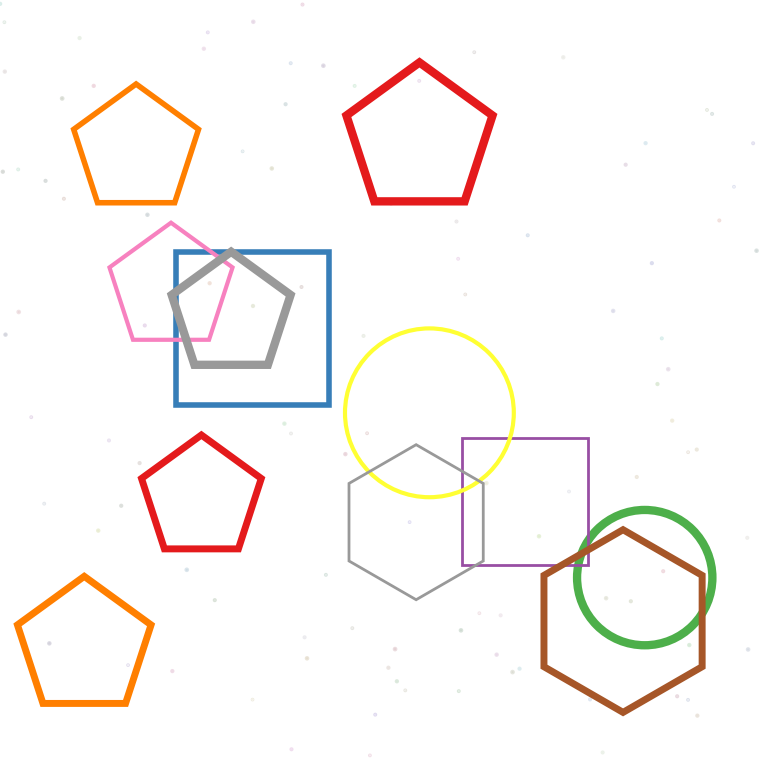[{"shape": "pentagon", "thickness": 2.5, "radius": 0.41, "center": [0.262, 0.353]}, {"shape": "pentagon", "thickness": 3, "radius": 0.5, "center": [0.545, 0.819]}, {"shape": "square", "thickness": 2, "radius": 0.5, "center": [0.328, 0.573]}, {"shape": "circle", "thickness": 3, "radius": 0.44, "center": [0.837, 0.25]}, {"shape": "square", "thickness": 1, "radius": 0.41, "center": [0.682, 0.349]}, {"shape": "pentagon", "thickness": 2.5, "radius": 0.46, "center": [0.109, 0.16]}, {"shape": "pentagon", "thickness": 2, "radius": 0.43, "center": [0.177, 0.806]}, {"shape": "circle", "thickness": 1.5, "radius": 0.55, "center": [0.558, 0.464]}, {"shape": "hexagon", "thickness": 2.5, "radius": 0.59, "center": [0.809, 0.193]}, {"shape": "pentagon", "thickness": 1.5, "radius": 0.42, "center": [0.222, 0.627]}, {"shape": "pentagon", "thickness": 3, "radius": 0.41, "center": [0.3, 0.592]}, {"shape": "hexagon", "thickness": 1, "radius": 0.5, "center": [0.54, 0.322]}]